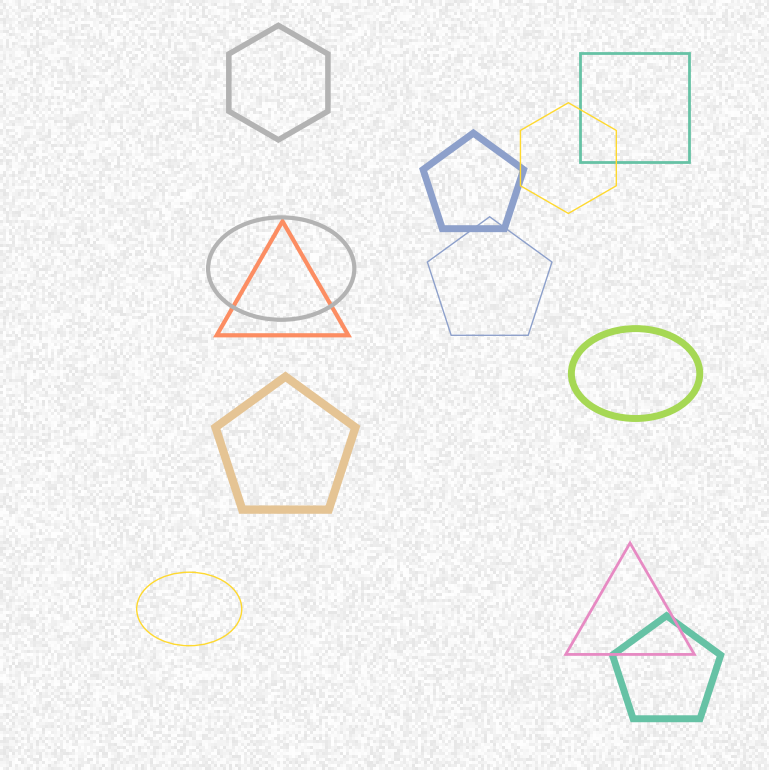[{"shape": "pentagon", "thickness": 2.5, "radius": 0.37, "center": [0.866, 0.126]}, {"shape": "square", "thickness": 1, "radius": 0.35, "center": [0.824, 0.86]}, {"shape": "triangle", "thickness": 1.5, "radius": 0.49, "center": [0.367, 0.614]}, {"shape": "pentagon", "thickness": 0.5, "radius": 0.43, "center": [0.636, 0.633]}, {"shape": "pentagon", "thickness": 2.5, "radius": 0.34, "center": [0.615, 0.759]}, {"shape": "triangle", "thickness": 1, "radius": 0.48, "center": [0.818, 0.198]}, {"shape": "oval", "thickness": 2.5, "radius": 0.42, "center": [0.825, 0.515]}, {"shape": "hexagon", "thickness": 0.5, "radius": 0.36, "center": [0.738, 0.795]}, {"shape": "oval", "thickness": 0.5, "radius": 0.34, "center": [0.246, 0.209]}, {"shape": "pentagon", "thickness": 3, "radius": 0.48, "center": [0.371, 0.415]}, {"shape": "hexagon", "thickness": 2, "radius": 0.37, "center": [0.362, 0.893]}, {"shape": "oval", "thickness": 1.5, "radius": 0.47, "center": [0.365, 0.651]}]